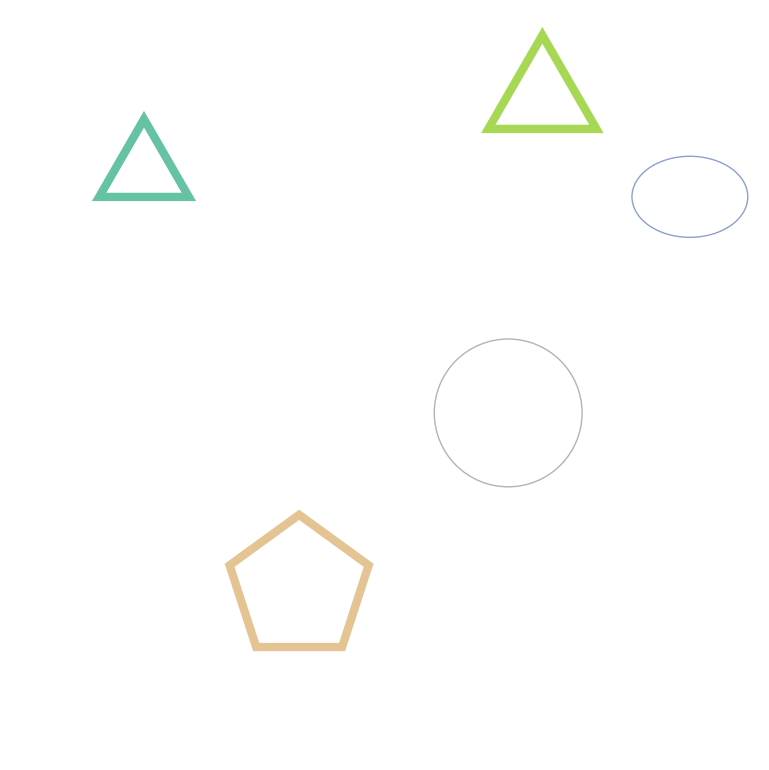[{"shape": "triangle", "thickness": 3, "radius": 0.34, "center": [0.187, 0.778]}, {"shape": "oval", "thickness": 0.5, "radius": 0.38, "center": [0.896, 0.744]}, {"shape": "triangle", "thickness": 3, "radius": 0.41, "center": [0.704, 0.873]}, {"shape": "pentagon", "thickness": 3, "radius": 0.47, "center": [0.388, 0.237]}, {"shape": "circle", "thickness": 0.5, "radius": 0.48, "center": [0.66, 0.464]}]